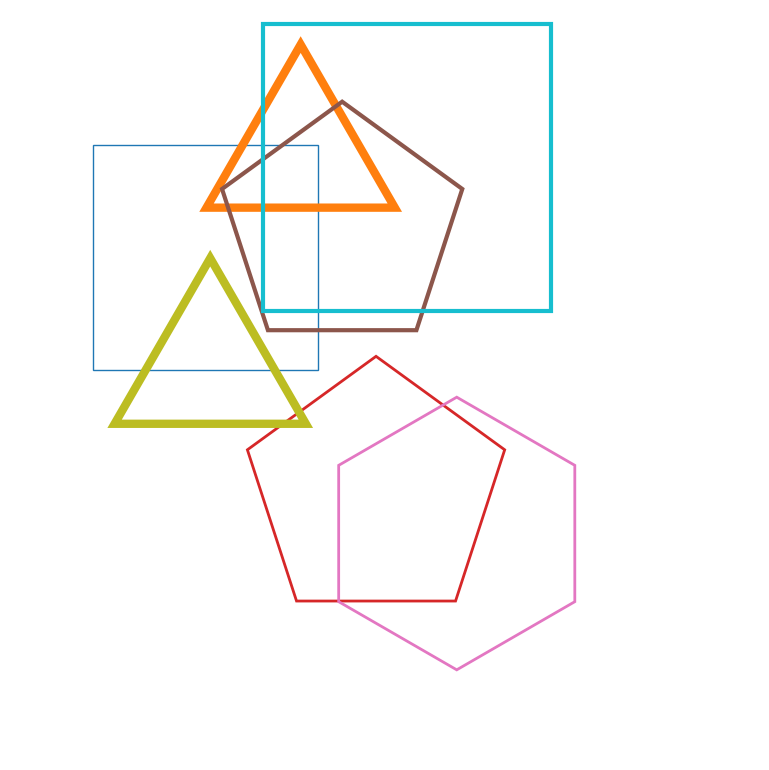[{"shape": "square", "thickness": 0.5, "radius": 0.73, "center": [0.267, 0.665]}, {"shape": "triangle", "thickness": 3, "radius": 0.71, "center": [0.39, 0.801]}, {"shape": "pentagon", "thickness": 1, "radius": 0.88, "center": [0.488, 0.362]}, {"shape": "pentagon", "thickness": 1.5, "radius": 0.82, "center": [0.444, 0.704]}, {"shape": "hexagon", "thickness": 1, "radius": 0.89, "center": [0.593, 0.307]}, {"shape": "triangle", "thickness": 3, "radius": 0.72, "center": [0.273, 0.521]}, {"shape": "square", "thickness": 1.5, "radius": 0.93, "center": [0.529, 0.783]}]